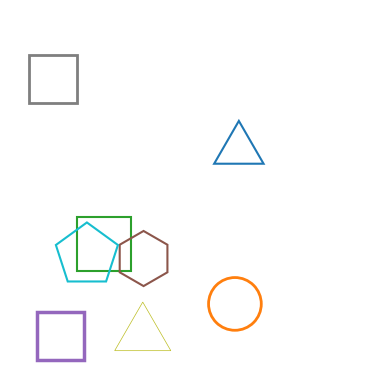[{"shape": "triangle", "thickness": 1.5, "radius": 0.37, "center": [0.62, 0.612]}, {"shape": "circle", "thickness": 2, "radius": 0.34, "center": [0.61, 0.211]}, {"shape": "square", "thickness": 1.5, "radius": 0.35, "center": [0.27, 0.367]}, {"shape": "square", "thickness": 2.5, "radius": 0.31, "center": [0.157, 0.127]}, {"shape": "hexagon", "thickness": 1.5, "radius": 0.36, "center": [0.373, 0.329]}, {"shape": "square", "thickness": 2, "radius": 0.31, "center": [0.138, 0.795]}, {"shape": "triangle", "thickness": 0.5, "radius": 0.42, "center": [0.371, 0.131]}, {"shape": "pentagon", "thickness": 1.5, "radius": 0.42, "center": [0.226, 0.337]}]